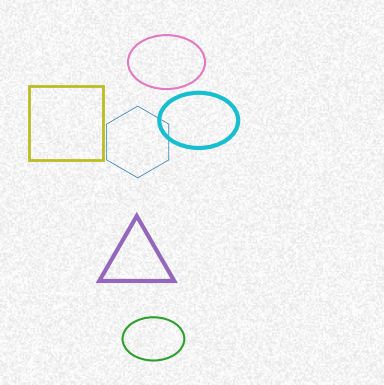[{"shape": "hexagon", "thickness": 0.5, "radius": 0.47, "center": [0.358, 0.631]}, {"shape": "oval", "thickness": 1.5, "radius": 0.4, "center": [0.399, 0.12]}, {"shape": "triangle", "thickness": 3, "radius": 0.56, "center": [0.355, 0.326]}, {"shape": "oval", "thickness": 1.5, "radius": 0.5, "center": [0.433, 0.839]}, {"shape": "square", "thickness": 2, "radius": 0.48, "center": [0.171, 0.681]}, {"shape": "oval", "thickness": 3, "radius": 0.51, "center": [0.516, 0.687]}]